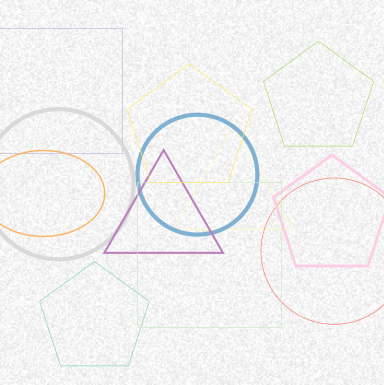[{"shape": "pentagon", "thickness": 0.5, "radius": 0.75, "center": [0.245, 0.171]}, {"shape": "triangle", "thickness": 0.5, "radius": 0.9, "center": [0.605, 0.494]}, {"shape": "square", "thickness": 0.5, "radius": 0.81, "center": [0.155, 0.765]}, {"shape": "circle", "thickness": 0.5, "radius": 0.95, "center": [0.868, 0.348]}, {"shape": "circle", "thickness": 3, "radius": 0.78, "center": [0.513, 0.546]}, {"shape": "oval", "thickness": 1, "radius": 0.8, "center": [0.113, 0.497]}, {"shape": "pentagon", "thickness": 0.5, "radius": 0.75, "center": [0.827, 0.742]}, {"shape": "pentagon", "thickness": 2, "radius": 0.8, "center": [0.862, 0.438]}, {"shape": "circle", "thickness": 3, "radius": 0.98, "center": [0.152, 0.522]}, {"shape": "triangle", "thickness": 1.5, "radius": 0.89, "center": [0.425, 0.432]}, {"shape": "square", "thickness": 0.5, "radius": 0.94, "center": [0.542, 0.339]}, {"shape": "pentagon", "thickness": 0.5, "radius": 0.85, "center": [0.492, 0.664]}]